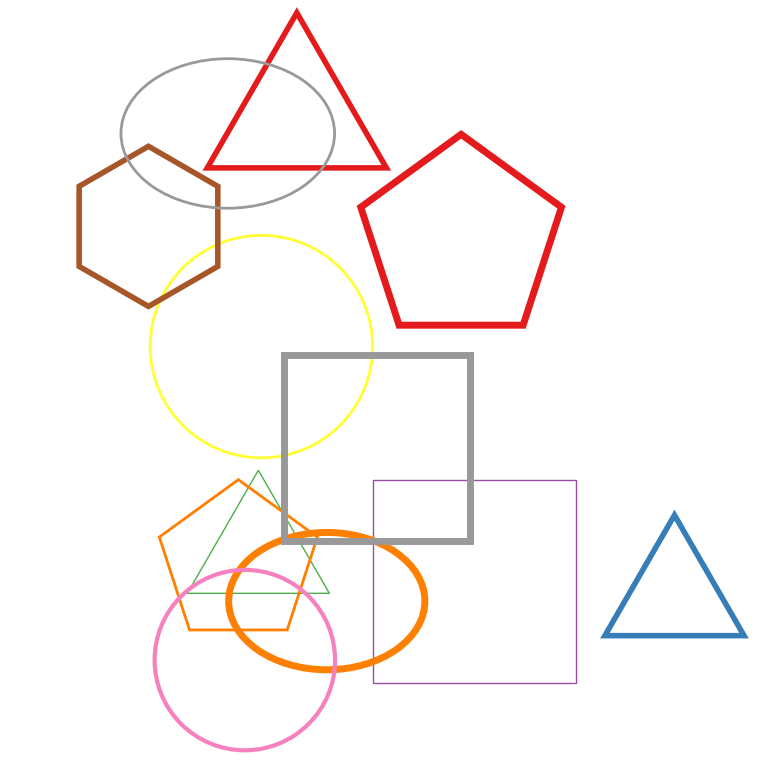[{"shape": "pentagon", "thickness": 2.5, "radius": 0.69, "center": [0.599, 0.689]}, {"shape": "triangle", "thickness": 2, "radius": 0.67, "center": [0.385, 0.849]}, {"shape": "triangle", "thickness": 2, "radius": 0.52, "center": [0.876, 0.227]}, {"shape": "triangle", "thickness": 0.5, "radius": 0.53, "center": [0.336, 0.283]}, {"shape": "square", "thickness": 0.5, "radius": 0.66, "center": [0.616, 0.244]}, {"shape": "oval", "thickness": 2.5, "radius": 0.64, "center": [0.424, 0.219]}, {"shape": "pentagon", "thickness": 1, "radius": 0.54, "center": [0.31, 0.269]}, {"shape": "circle", "thickness": 1, "radius": 0.72, "center": [0.34, 0.55]}, {"shape": "hexagon", "thickness": 2, "radius": 0.52, "center": [0.193, 0.706]}, {"shape": "circle", "thickness": 1.5, "radius": 0.59, "center": [0.318, 0.143]}, {"shape": "square", "thickness": 2.5, "radius": 0.6, "center": [0.49, 0.418]}, {"shape": "oval", "thickness": 1, "radius": 0.69, "center": [0.296, 0.827]}]